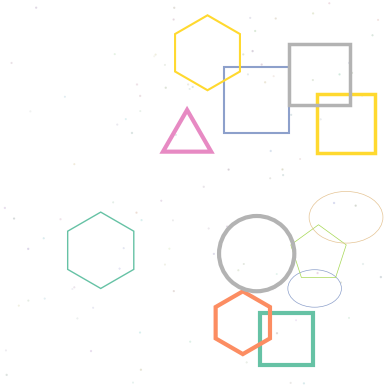[{"shape": "hexagon", "thickness": 1, "radius": 0.5, "center": [0.262, 0.35]}, {"shape": "square", "thickness": 3, "radius": 0.34, "center": [0.745, 0.119]}, {"shape": "hexagon", "thickness": 3, "radius": 0.41, "center": [0.631, 0.162]}, {"shape": "oval", "thickness": 0.5, "radius": 0.35, "center": [0.817, 0.251]}, {"shape": "square", "thickness": 1.5, "radius": 0.42, "center": [0.665, 0.741]}, {"shape": "triangle", "thickness": 3, "radius": 0.36, "center": [0.486, 0.642]}, {"shape": "pentagon", "thickness": 0.5, "radius": 0.38, "center": [0.827, 0.341]}, {"shape": "square", "thickness": 2.5, "radius": 0.38, "center": [0.899, 0.679]}, {"shape": "hexagon", "thickness": 1.5, "radius": 0.49, "center": [0.539, 0.863]}, {"shape": "oval", "thickness": 0.5, "radius": 0.48, "center": [0.899, 0.436]}, {"shape": "circle", "thickness": 3, "radius": 0.49, "center": [0.667, 0.341]}, {"shape": "square", "thickness": 2.5, "radius": 0.4, "center": [0.829, 0.806]}]